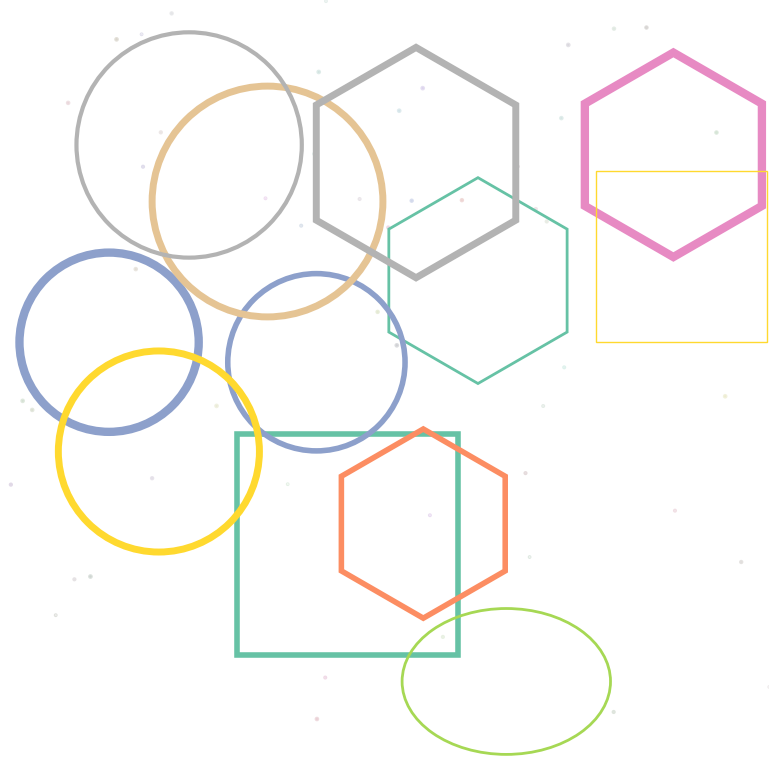[{"shape": "square", "thickness": 2, "radius": 0.72, "center": [0.452, 0.293]}, {"shape": "hexagon", "thickness": 1, "radius": 0.67, "center": [0.621, 0.636]}, {"shape": "hexagon", "thickness": 2, "radius": 0.61, "center": [0.55, 0.32]}, {"shape": "circle", "thickness": 3, "radius": 0.58, "center": [0.142, 0.556]}, {"shape": "circle", "thickness": 2, "radius": 0.58, "center": [0.411, 0.53]}, {"shape": "hexagon", "thickness": 3, "radius": 0.66, "center": [0.875, 0.799]}, {"shape": "oval", "thickness": 1, "radius": 0.68, "center": [0.658, 0.115]}, {"shape": "circle", "thickness": 2.5, "radius": 0.65, "center": [0.206, 0.414]}, {"shape": "square", "thickness": 0.5, "radius": 0.56, "center": [0.886, 0.667]}, {"shape": "circle", "thickness": 2.5, "radius": 0.75, "center": [0.347, 0.738]}, {"shape": "circle", "thickness": 1.5, "radius": 0.73, "center": [0.246, 0.812]}, {"shape": "hexagon", "thickness": 2.5, "radius": 0.75, "center": [0.54, 0.789]}]